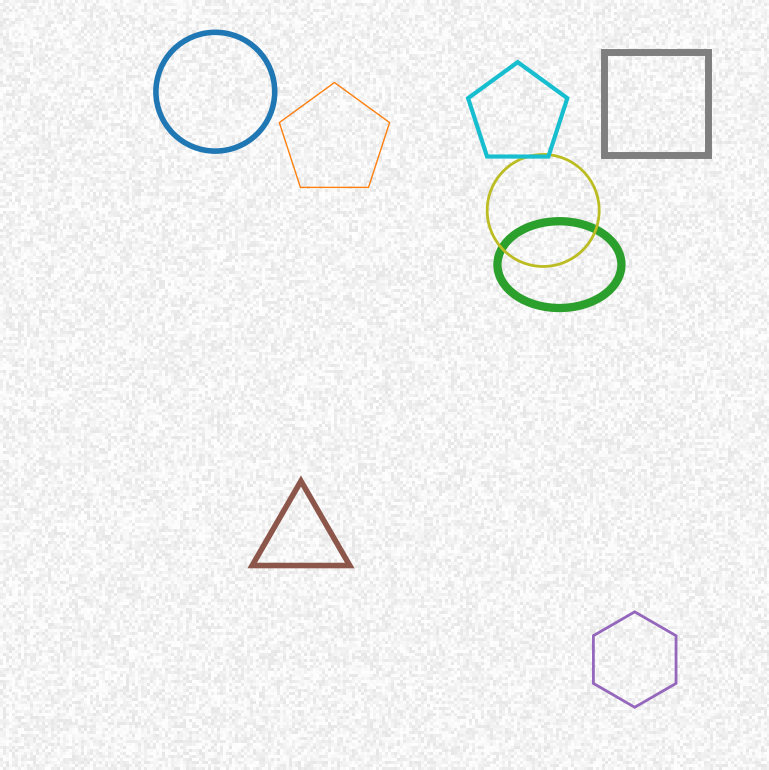[{"shape": "circle", "thickness": 2, "radius": 0.39, "center": [0.28, 0.881]}, {"shape": "pentagon", "thickness": 0.5, "radius": 0.38, "center": [0.434, 0.818]}, {"shape": "oval", "thickness": 3, "radius": 0.4, "center": [0.727, 0.656]}, {"shape": "hexagon", "thickness": 1, "radius": 0.31, "center": [0.824, 0.143]}, {"shape": "triangle", "thickness": 2, "radius": 0.37, "center": [0.391, 0.302]}, {"shape": "square", "thickness": 2.5, "radius": 0.34, "center": [0.852, 0.865]}, {"shape": "circle", "thickness": 1, "radius": 0.36, "center": [0.705, 0.727]}, {"shape": "pentagon", "thickness": 1.5, "radius": 0.34, "center": [0.672, 0.852]}]